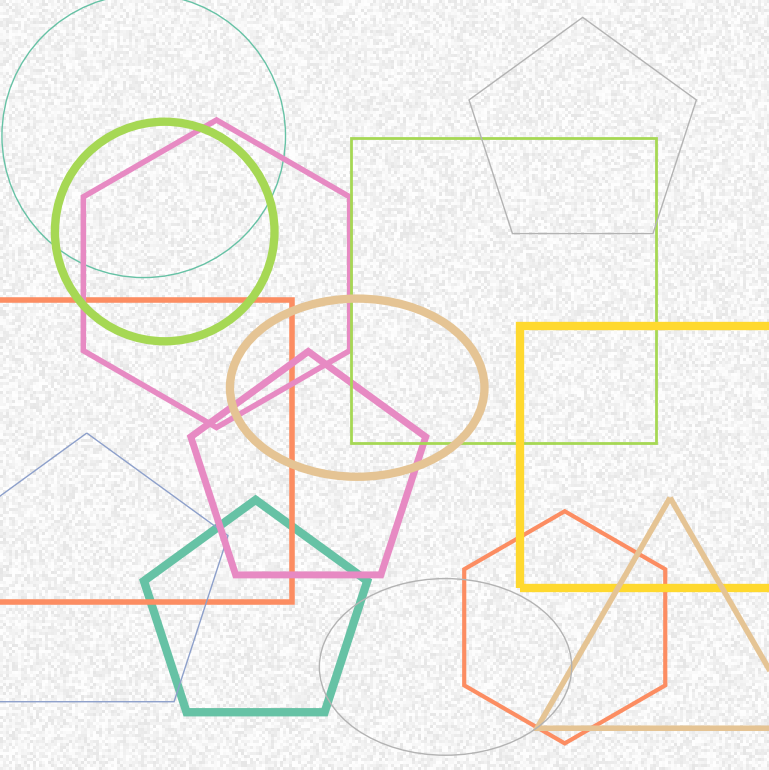[{"shape": "pentagon", "thickness": 3, "radius": 0.76, "center": [0.332, 0.198]}, {"shape": "circle", "thickness": 0.5, "radius": 0.92, "center": [0.187, 0.824]}, {"shape": "hexagon", "thickness": 1.5, "radius": 0.75, "center": [0.733, 0.185]}, {"shape": "square", "thickness": 2, "radius": 0.98, "center": [0.183, 0.414]}, {"shape": "pentagon", "thickness": 0.5, "radius": 0.96, "center": [0.113, 0.245]}, {"shape": "hexagon", "thickness": 2, "radius": 1.0, "center": [0.281, 0.644]}, {"shape": "pentagon", "thickness": 2.5, "radius": 0.8, "center": [0.4, 0.383]}, {"shape": "square", "thickness": 1, "radius": 0.99, "center": [0.654, 0.623]}, {"shape": "circle", "thickness": 3, "radius": 0.71, "center": [0.214, 0.699]}, {"shape": "square", "thickness": 3, "radius": 0.85, "center": [0.845, 0.406]}, {"shape": "triangle", "thickness": 2, "radius": 1.0, "center": [0.87, 0.154]}, {"shape": "oval", "thickness": 3, "radius": 0.83, "center": [0.464, 0.497]}, {"shape": "oval", "thickness": 0.5, "radius": 0.82, "center": [0.579, 0.134]}, {"shape": "pentagon", "thickness": 0.5, "radius": 0.78, "center": [0.757, 0.822]}]